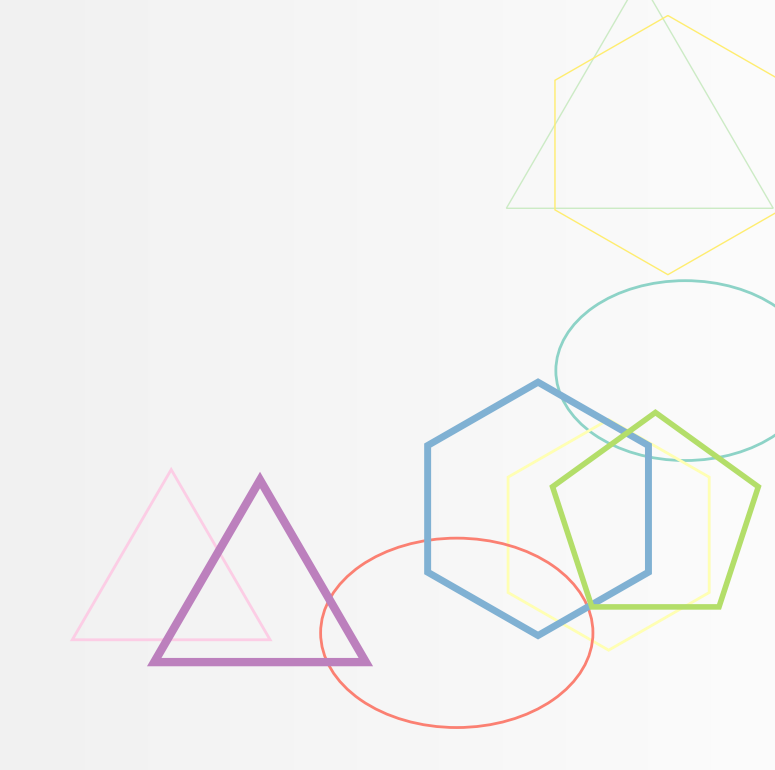[{"shape": "oval", "thickness": 1, "radius": 0.83, "center": [0.884, 0.519]}, {"shape": "hexagon", "thickness": 1, "radius": 0.75, "center": [0.785, 0.305]}, {"shape": "oval", "thickness": 1, "radius": 0.88, "center": [0.589, 0.178]}, {"shape": "hexagon", "thickness": 2.5, "radius": 0.82, "center": [0.694, 0.339]}, {"shape": "pentagon", "thickness": 2, "radius": 0.7, "center": [0.846, 0.325]}, {"shape": "triangle", "thickness": 1, "radius": 0.74, "center": [0.221, 0.243]}, {"shape": "triangle", "thickness": 3, "radius": 0.79, "center": [0.336, 0.219]}, {"shape": "triangle", "thickness": 0.5, "radius": 0.99, "center": [0.826, 0.829]}, {"shape": "hexagon", "thickness": 0.5, "radius": 0.84, "center": [0.862, 0.812]}]